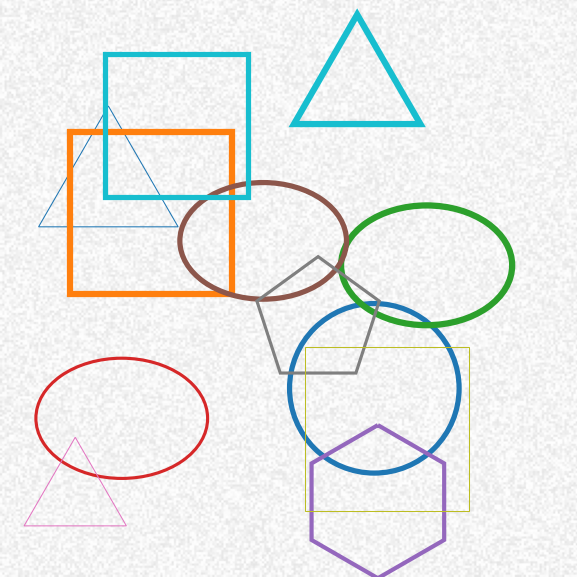[{"shape": "circle", "thickness": 2.5, "radius": 0.73, "center": [0.648, 0.327]}, {"shape": "triangle", "thickness": 0.5, "radius": 0.7, "center": [0.188, 0.676]}, {"shape": "square", "thickness": 3, "radius": 0.7, "center": [0.261, 0.631]}, {"shape": "oval", "thickness": 3, "radius": 0.74, "center": [0.739, 0.54]}, {"shape": "oval", "thickness": 1.5, "radius": 0.74, "center": [0.211, 0.275]}, {"shape": "hexagon", "thickness": 2, "radius": 0.66, "center": [0.654, 0.13]}, {"shape": "oval", "thickness": 2.5, "radius": 0.72, "center": [0.456, 0.582]}, {"shape": "triangle", "thickness": 0.5, "radius": 0.51, "center": [0.13, 0.14]}, {"shape": "pentagon", "thickness": 1.5, "radius": 0.56, "center": [0.551, 0.443]}, {"shape": "square", "thickness": 0.5, "radius": 0.71, "center": [0.67, 0.257]}, {"shape": "triangle", "thickness": 3, "radius": 0.63, "center": [0.618, 0.848]}, {"shape": "square", "thickness": 2.5, "radius": 0.62, "center": [0.305, 0.781]}]